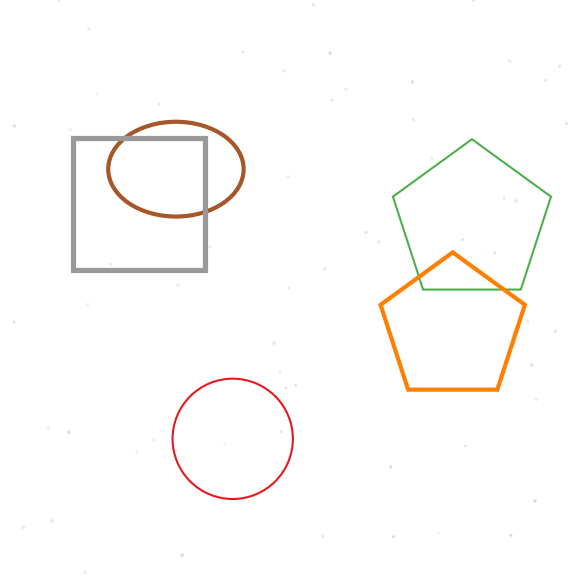[{"shape": "circle", "thickness": 1, "radius": 0.52, "center": [0.403, 0.239]}, {"shape": "pentagon", "thickness": 1, "radius": 0.72, "center": [0.817, 0.614]}, {"shape": "pentagon", "thickness": 2, "radius": 0.66, "center": [0.784, 0.431]}, {"shape": "oval", "thickness": 2, "radius": 0.59, "center": [0.305, 0.706]}, {"shape": "square", "thickness": 2.5, "radius": 0.57, "center": [0.241, 0.646]}]